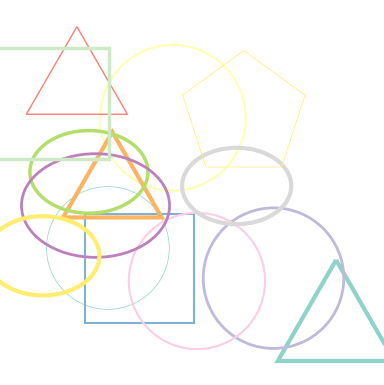[{"shape": "circle", "thickness": 0.5, "radius": 0.8, "center": [0.28, 0.356]}, {"shape": "triangle", "thickness": 3, "radius": 0.87, "center": [0.873, 0.15]}, {"shape": "circle", "thickness": 1.5, "radius": 0.95, "center": [0.449, 0.694]}, {"shape": "circle", "thickness": 2, "radius": 0.91, "center": [0.71, 0.278]}, {"shape": "triangle", "thickness": 1, "radius": 0.76, "center": [0.2, 0.779]}, {"shape": "square", "thickness": 1.5, "radius": 0.71, "center": [0.363, 0.302]}, {"shape": "triangle", "thickness": 3, "radius": 0.74, "center": [0.292, 0.509]}, {"shape": "oval", "thickness": 2.5, "radius": 0.77, "center": [0.231, 0.554]}, {"shape": "circle", "thickness": 1.5, "radius": 0.89, "center": [0.512, 0.27]}, {"shape": "oval", "thickness": 3, "radius": 0.71, "center": [0.615, 0.517]}, {"shape": "oval", "thickness": 2, "radius": 0.96, "center": [0.248, 0.466]}, {"shape": "square", "thickness": 2.5, "radius": 0.72, "center": [0.139, 0.731]}, {"shape": "oval", "thickness": 3, "radius": 0.74, "center": [0.111, 0.336]}, {"shape": "pentagon", "thickness": 0.5, "radius": 0.84, "center": [0.633, 0.701]}]